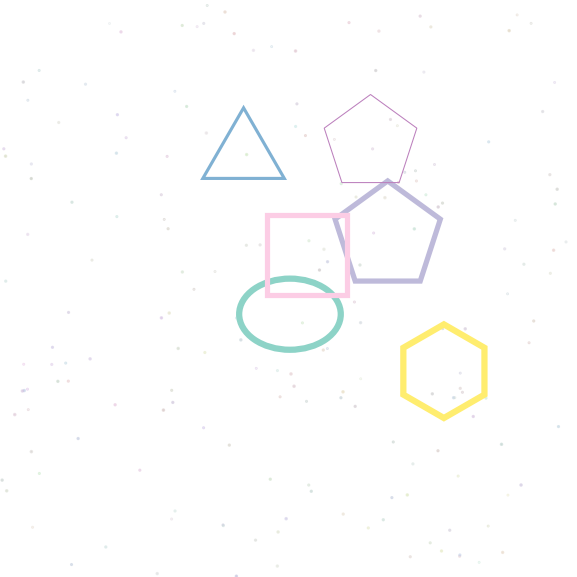[{"shape": "oval", "thickness": 3, "radius": 0.44, "center": [0.502, 0.455]}, {"shape": "pentagon", "thickness": 2.5, "radius": 0.48, "center": [0.671, 0.59]}, {"shape": "triangle", "thickness": 1.5, "radius": 0.41, "center": [0.422, 0.731]}, {"shape": "square", "thickness": 2.5, "radius": 0.34, "center": [0.532, 0.558]}, {"shape": "pentagon", "thickness": 0.5, "radius": 0.42, "center": [0.642, 0.751]}, {"shape": "hexagon", "thickness": 3, "radius": 0.41, "center": [0.769, 0.356]}]